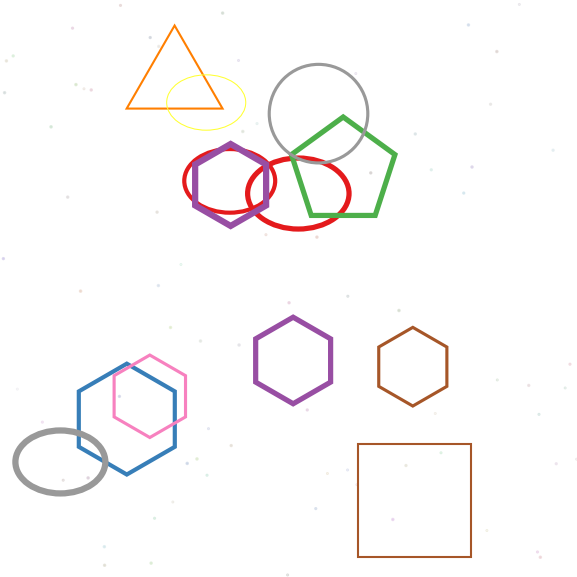[{"shape": "oval", "thickness": 2, "radius": 0.39, "center": [0.398, 0.686]}, {"shape": "oval", "thickness": 2.5, "radius": 0.44, "center": [0.517, 0.664]}, {"shape": "hexagon", "thickness": 2, "radius": 0.48, "center": [0.22, 0.273]}, {"shape": "pentagon", "thickness": 2.5, "radius": 0.47, "center": [0.594, 0.702]}, {"shape": "hexagon", "thickness": 3, "radius": 0.35, "center": [0.399, 0.679]}, {"shape": "hexagon", "thickness": 2.5, "radius": 0.37, "center": [0.508, 0.375]}, {"shape": "triangle", "thickness": 1, "radius": 0.48, "center": [0.302, 0.859]}, {"shape": "oval", "thickness": 0.5, "radius": 0.34, "center": [0.357, 0.822]}, {"shape": "hexagon", "thickness": 1.5, "radius": 0.34, "center": [0.715, 0.364]}, {"shape": "square", "thickness": 1, "radius": 0.49, "center": [0.718, 0.133]}, {"shape": "hexagon", "thickness": 1.5, "radius": 0.36, "center": [0.259, 0.313]}, {"shape": "oval", "thickness": 3, "radius": 0.39, "center": [0.105, 0.199]}, {"shape": "circle", "thickness": 1.5, "radius": 0.43, "center": [0.552, 0.802]}]